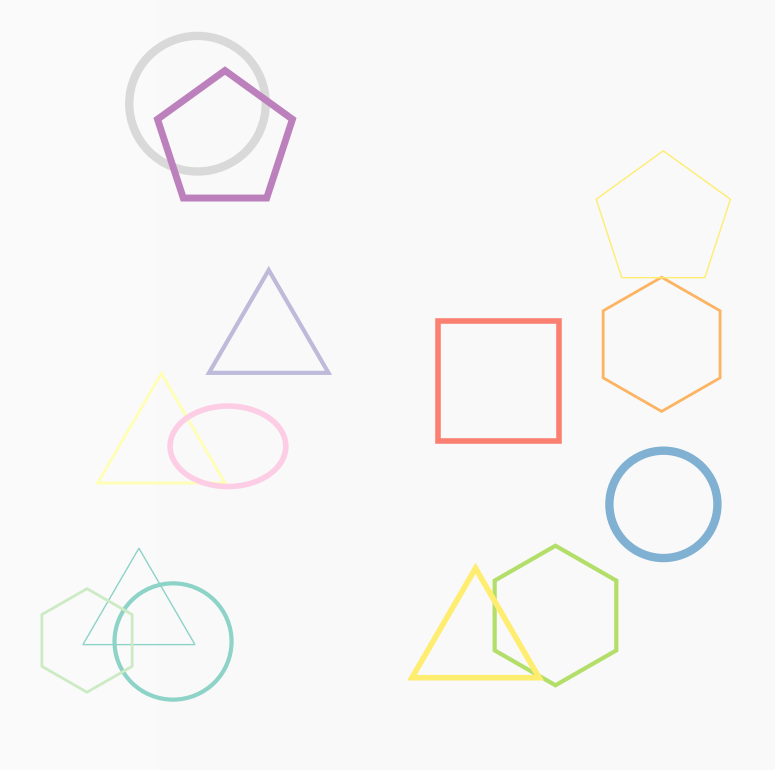[{"shape": "circle", "thickness": 1.5, "radius": 0.38, "center": [0.223, 0.167]}, {"shape": "triangle", "thickness": 0.5, "radius": 0.42, "center": [0.179, 0.205]}, {"shape": "triangle", "thickness": 1, "radius": 0.47, "center": [0.208, 0.42]}, {"shape": "triangle", "thickness": 1.5, "radius": 0.45, "center": [0.347, 0.56]}, {"shape": "square", "thickness": 2, "radius": 0.39, "center": [0.643, 0.506]}, {"shape": "circle", "thickness": 3, "radius": 0.35, "center": [0.856, 0.345]}, {"shape": "hexagon", "thickness": 1, "radius": 0.44, "center": [0.854, 0.553]}, {"shape": "hexagon", "thickness": 1.5, "radius": 0.45, "center": [0.717, 0.201]}, {"shape": "oval", "thickness": 2, "radius": 0.37, "center": [0.294, 0.42]}, {"shape": "circle", "thickness": 3, "radius": 0.44, "center": [0.255, 0.865]}, {"shape": "pentagon", "thickness": 2.5, "radius": 0.46, "center": [0.29, 0.817]}, {"shape": "hexagon", "thickness": 1, "radius": 0.34, "center": [0.112, 0.168]}, {"shape": "pentagon", "thickness": 0.5, "radius": 0.46, "center": [0.856, 0.713]}, {"shape": "triangle", "thickness": 2, "radius": 0.47, "center": [0.614, 0.167]}]